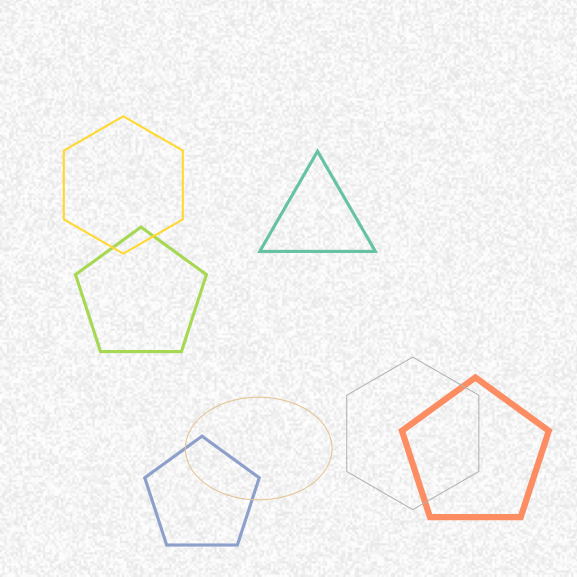[{"shape": "triangle", "thickness": 1.5, "radius": 0.58, "center": [0.55, 0.622]}, {"shape": "pentagon", "thickness": 3, "radius": 0.67, "center": [0.823, 0.212]}, {"shape": "pentagon", "thickness": 1.5, "radius": 0.52, "center": [0.35, 0.14]}, {"shape": "pentagon", "thickness": 1.5, "radius": 0.6, "center": [0.244, 0.487]}, {"shape": "hexagon", "thickness": 1, "radius": 0.59, "center": [0.214, 0.679]}, {"shape": "oval", "thickness": 0.5, "radius": 0.63, "center": [0.448, 0.222]}, {"shape": "hexagon", "thickness": 0.5, "radius": 0.66, "center": [0.715, 0.249]}]